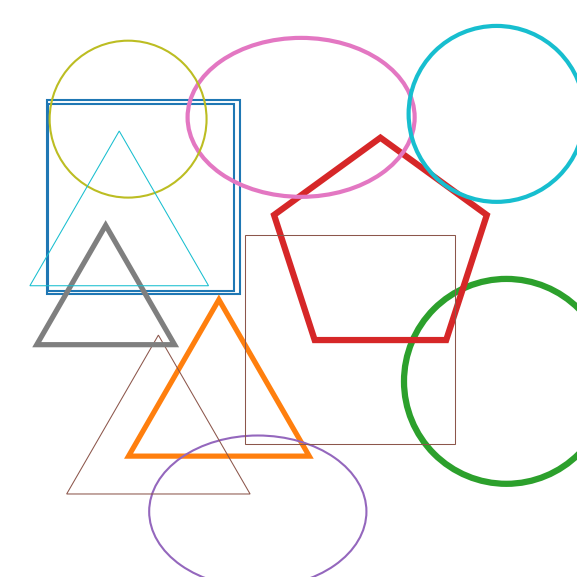[{"shape": "square", "thickness": 1, "radius": 0.84, "center": [0.249, 0.659]}, {"shape": "square", "thickness": 1, "radius": 0.81, "center": [0.244, 0.657]}, {"shape": "triangle", "thickness": 2.5, "radius": 0.9, "center": [0.379, 0.3]}, {"shape": "circle", "thickness": 3, "radius": 0.89, "center": [0.877, 0.339]}, {"shape": "pentagon", "thickness": 3, "radius": 0.97, "center": [0.659, 0.567]}, {"shape": "oval", "thickness": 1, "radius": 0.94, "center": [0.446, 0.113]}, {"shape": "triangle", "thickness": 0.5, "radius": 0.92, "center": [0.274, 0.235]}, {"shape": "square", "thickness": 0.5, "radius": 0.91, "center": [0.606, 0.411]}, {"shape": "oval", "thickness": 2, "radius": 0.98, "center": [0.521, 0.796]}, {"shape": "triangle", "thickness": 2.5, "radius": 0.69, "center": [0.183, 0.471]}, {"shape": "circle", "thickness": 1, "radius": 0.68, "center": [0.222, 0.793]}, {"shape": "circle", "thickness": 2, "radius": 0.76, "center": [0.86, 0.802]}, {"shape": "triangle", "thickness": 0.5, "radius": 0.89, "center": [0.206, 0.594]}]